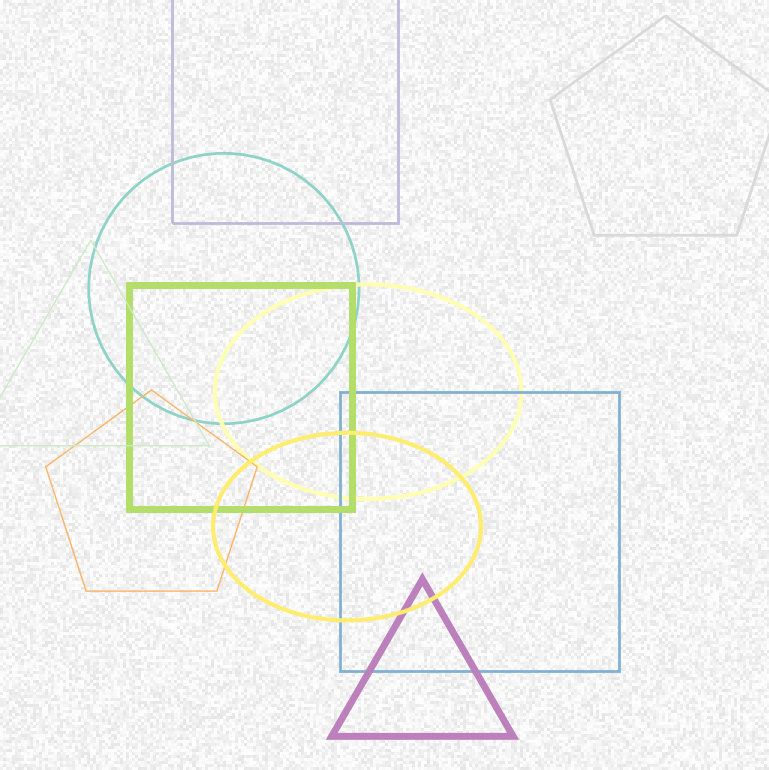[{"shape": "circle", "thickness": 1, "radius": 0.88, "center": [0.291, 0.625]}, {"shape": "oval", "thickness": 1.5, "radius": 1.0, "center": [0.478, 0.491]}, {"shape": "square", "thickness": 1, "radius": 0.74, "center": [0.37, 0.858]}, {"shape": "square", "thickness": 1, "radius": 0.91, "center": [0.623, 0.31]}, {"shape": "pentagon", "thickness": 0.5, "radius": 0.72, "center": [0.197, 0.349]}, {"shape": "square", "thickness": 2.5, "radius": 0.73, "center": [0.312, 0.484]}, {"shape": "pentagon", "thickness": 1, "radius": 0.79, "center": [0.864, 0.822]}, {"shape": "triangle", "thickness": 2.5, "radius": 0.68, "center": [0.549, 0.112]}, {"shape": "triangle", "thickness": 0.5, "radius": 0.89, "center": [0.118, 0.51]}, {"shape": "oval", "thickness": 1.5, "radius": 0.87, "center": [0.451, 0.316]}]